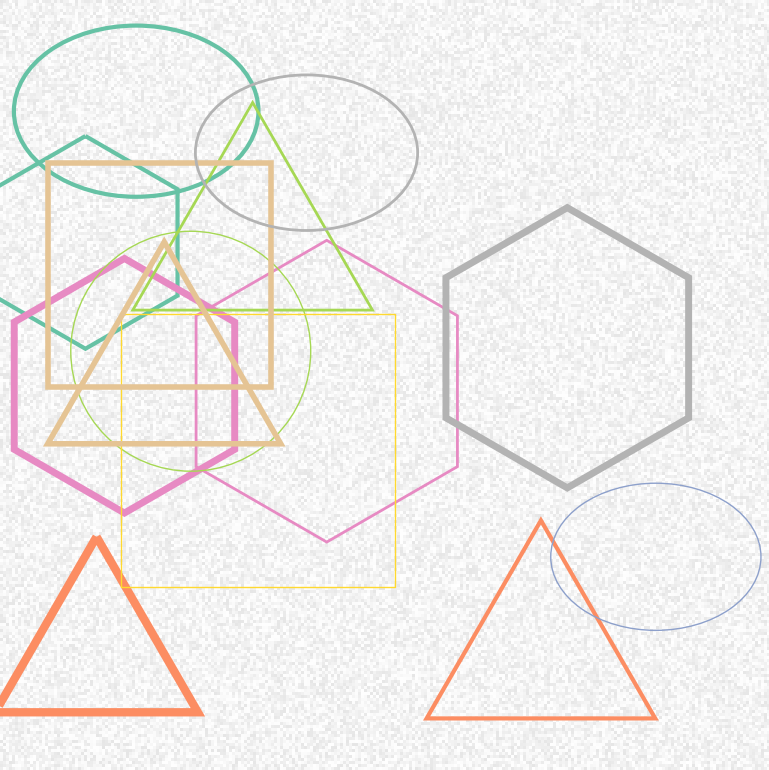[{"shape": "hexagon", "thickness": 1.5, "radius": 0.69, "center": [0.111, 0.685]}, {"shape": "oval", "thickness": 1.5, "radius": 0.79, "center": [0.177, 0.856]}, {"shape": "triangle", "thickness": 1.5, "radius": 0.86, "center": [0.702, 0.153]}, {"shape": "triangle", "thickness": 3, "radius": 0.76, "center": [0.125, 0.151]}, {"shape": "oval", "thickness": 0.5, "radius": 0.68, "center": [0.852, 0.277]}, {"shape": "hexagon", "thickness": 2.5, "radius": 0.83, "center": [0.162, 0.499]}, {"shape": "hexagon", "thickness": 1, "radius": 0.98, "center": [0.424, 0.492]}, {"shape": "triangle", "thickness": 1, "radius": 0.9, "center": [0.328, 0.687]}, {"shape": "circle", "thickness": 0.5, "radius": 0.78, "center": [0.248, 0.544]}, {"shape": "square", "thickness": 0.5, "radius": 0.89, "center": [0.335, 0.415]}, {"shape": "square", "thickness": 2, "radius": 0.73, "center": [0.207, 0.643]}, {"shape": "triangle", "thickness": 2, "radius": 0.87, "center": [0.213, 0.511]}, {"shape": "hexagon", "thickness": 2.5, "radius": 0.91, "center": [0.737, 0.548]}, {"shape": "oval", "thickness": 1, "radius": 0.72, "center": [0.398, 0.802]}]